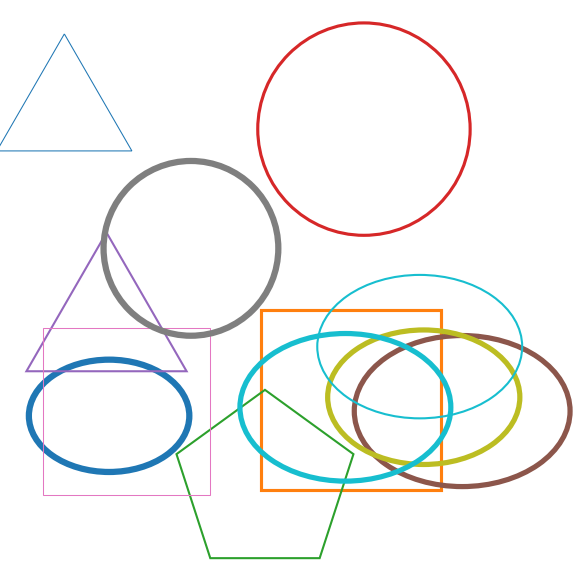[{"shape": "triangle", "thickness": 0.5, "radius": 0.68, "center": [0.111, 0.805]}, {"shape": "oval", "thickness": 3, "radius": 0.69, "center": [0.189, 0.279]}, {"shape": "square", "thickness": 1.5, "radius": 0.78, "center": [0.607, 0.307]}, {"shape": "pentagon", "thickness": 1, "radius": 0.81, "center": [0.459, 0.163]}, {"shape": "circle", "thickness": 1.5, "radius": 0.92, "center": [0.63, 0.776]}, {"shape": "triangle", "thickness": 1, "radius": 0.8, "center": [0.184, 0.436]}, {"shape": "oval", "thickness": 2.5, "radius": 0.93, "center": [0.8, 0.287]}, {"shape": "square", "thickness": 0.5, "radius": 0.72, "center": [0.219, 0.287]}, {"shape": "circle", "thickness": 3, "radius": 0.76, "center": [0.331, 0.569]}, {"shape": "oval", "thickness": 2.5, "radius": 0.83, "center": [0.734, 0.311]}, {"shape": "oval", "thickness": 2.5, "radius": 0.91, "center": [0.598, 0.294]}, {"shape": "oval", "thickness": 1, "radius": 0.89, "center": [0.727, 0.399]}]